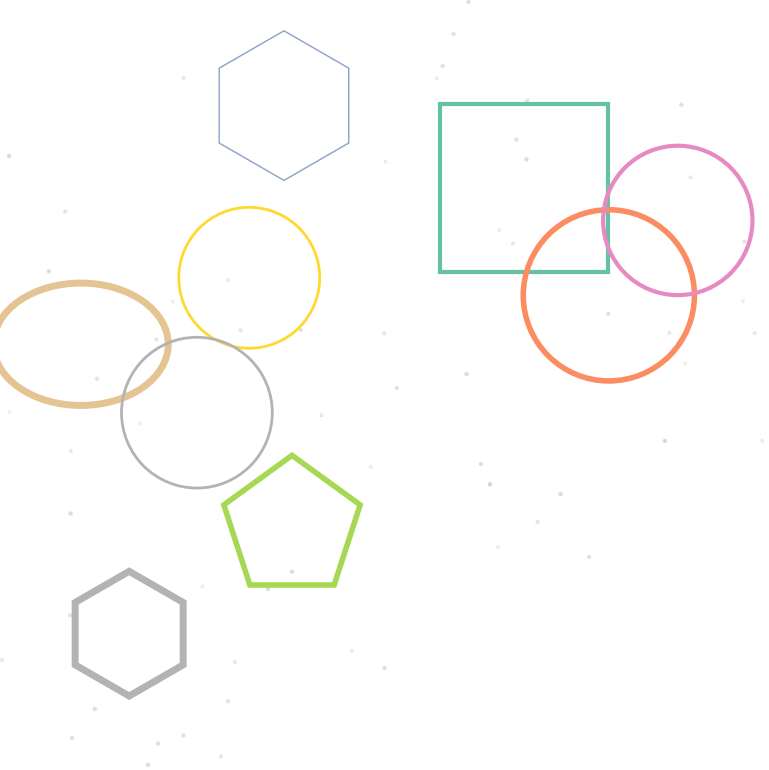[{"shape": "square", "thickness": 1.5, "radius": 0.54, "center": [0.68, 0.756]}, {"shape": "circle", "thickness": 2, "radius": 0.56, "center": [0.791, 0.616]}, {"shape": "hexagon", "thickness": 0.5, "radius": 0.49, "center": [0.369, 0.863]}, {"shape": "circle", "thickness": 1.5, "radius": 0.48, "center": [0.88, 0.714]}, {"shape": "pentagon", "thickness": 2, "radius": 0.47, "center": [0.379, 0.316]}, {"shape": "circle", "thickness": 1, "radius": 0.46, "center": [0.324, 0.639]}, {"shape": "oval", "thickness": 2.5, "radius": 0.57, "center": [0.105, 0.553]}, {"shape": "hexagon", "thickness": 2.5, "radius": 0.4, "center": [0.168, 0.177]}, {"shape": "circle", "thickness": 1, "radius": 0.49, "center": [0.256, 0.464]}]